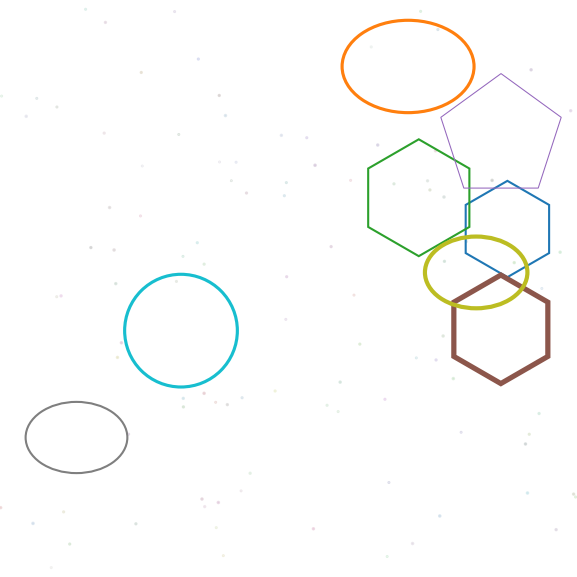[{"shape": "hexagon", "thickness": 1, "radius": 0.42, "center": [0.879, 0.603]}, {"shape": "oval", "thickness": 1.5, "radius": 0.57, "center": [0.707, 0.884]}, {"shape": "hexagon", "thickness": 1, "radius": 0.51, "center": [0.725, 0.657]}, {"shape": "pentagon", "thickness": 0.5, "radius": 0.55, "center": [0.868, 0.762]}, {"shape": "hexagon", "thickness": 2.5, "radius": 0.47, "center": [0.867, 0.429]}, {"shape": "oval", "thickness": 1, "radius": 0.44, "center": [0.132, 0.242]}, {"shape": "oval", "thickness": 2, "radius": 0.44, "center": [0.825, 0.527]}, {"shape": "circle", "thickness": 1.5, "radius": 0.49, "center": [0.313, 0.427]}]